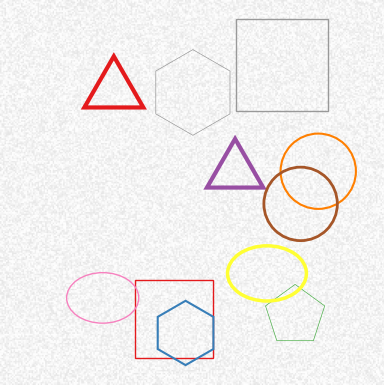[{"shape": "triangle", "thickness": 3, "radius": 0.44, "center": [0.296, 0.765]}, {"shape": "square", "thickness": 1, "radius": 0.51, "center": [0.452, 0.17]}, {"shape": "hexagon", "thickness": 1.5, "radius": 0.42, "center": [0.482, 0.135]}, {"shape": "pentagon", "thickness": 0.5, "radius": 0.4, "center": [0.767, 0.18]}, {"shape": "triangle", "thickness": 3, "radius": 0.42, "center": [0.611, 0.555]}, {"shape": "circle", "thickness": 1.5, "radius": 0.49, "center": [0.827, 0.555]}, {"shape": "oval", "thickness": 2.5, "radius": 0.51, "center": [0.693, 0.29]}, {"shape": "circle", "thickness": 2, "radius": 0.48, "center": [0.781, 0.47]}, {"shape": "oval", "thickness": 1, "radius": 0.47, "center": [0.267, 0.226]}, {"shape": "hexagon", "thickness": 0.5, "radius": 0.56, "center": [0.501, 0.76]}, {"shape": "square", "thickness": 1, "radius": 0.6, "center": [0.734, 0.831]}]